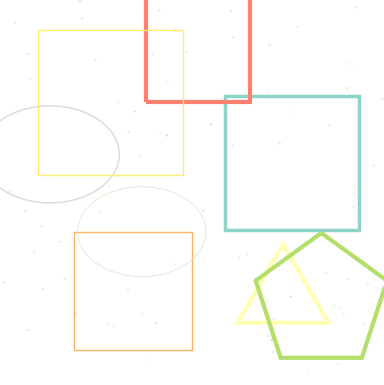[{"shape": "square", "thickness": 2.5, "radius": 0.87, "center": [0.758, 0.578]}, {"shape": "triangle", "thickness": 3, "radius": 0.68, "center": [0.735, 0.23]}, {"shape": "square", "thickness": 3, "radius": 0.68, "center": [0.514, 0.87]}, {"shape": "square", "thickness": 1, "radius": 0.77, "center": [0.347, 0.244]}, {"shape": "pentagon", "thickness": 3, "radius": 0.9, "center": [0.835, 0.216]}, {"shape": "oval", "thickness": 1, "radius": 0.9, "center": [0.13, 0.599]}, {"shape": "oval", "thickness": 0.5, "radius": 0.83, "center": [0.368, 0.398]}, {"shape": "square", "thickness": 1, "radius": 0.94, "center": [0.286, 0.733]}]